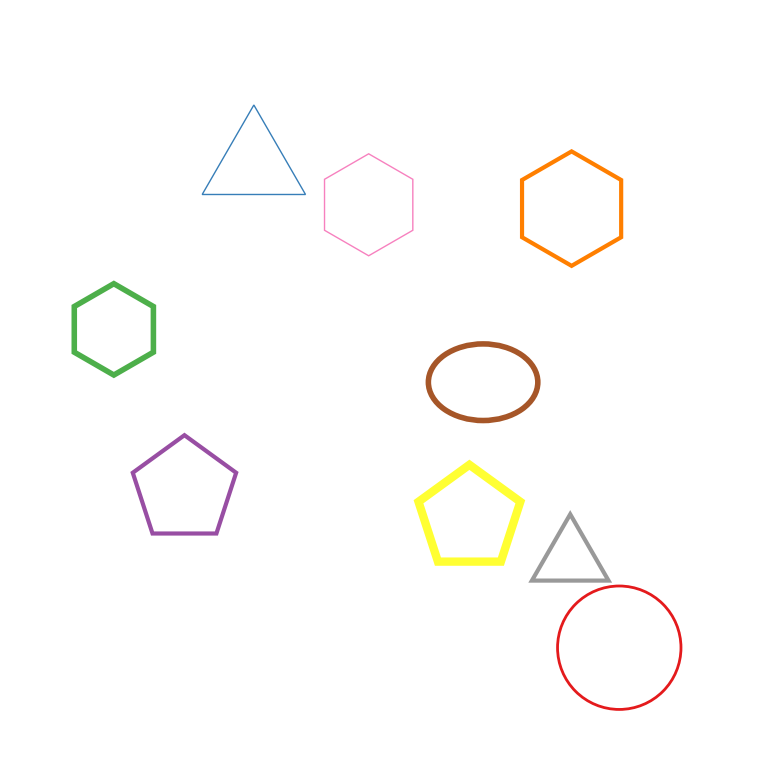[{"shape": "circle", "thickness": 1, "radius": 0.4, "center": [0.804, 0.159]}, {"shape": "triangle", "thickness": 0.5, "radius": 0.39, "center": [0.33, 0.786]}, {"shape": "hexagon", "thickness": 2, "radius": 0.3, "center": [0.148, 0.572]}, {"shape": "pentagon", "thickness": 1.5, "radius": 0.35, "center": [0.24, 0.364]}, {"shape": "hexagon", "thickness": 1.5, "radius": 0.37, "center": [0.742, 0.729]}, {"shape": "pentagon", "thickness": 3, "radius": 0.35, "center": [0.61, 0.327]}, {"shape": "oval", "thickness": 2, "radius": 0.36, "center": [0.627, 0.504]}, {"shape": "hexagon", "thickness": 0.5, "radius": 0.33, "center": [0.479, 0.734]}, {"shape": "triangle", "thickness": 1.5, "radius": 0.29, "center": [0.741, 0.275]}]